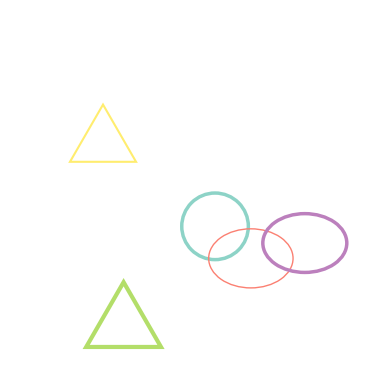[{"shape": "circle", "thickness": 2.5, "radius": 0.43, "center": [0.559, 0.412]}, {"shape": "oval", "thickness": 1, "radius": 0.55, "center": [0.652, 0.329]}, {"shape": "triangle", "thickness": 3, "radius": 0.56, "center": [0.321, 0.155]}, {"shape": "oval", "thickness": 2.5, "radius": 0.55, "center": [0.792, 0.369]}, {"shape": "triangle", "thickness": 1.5, "radius": 0.5, "center": [0.268, 0.629]}]